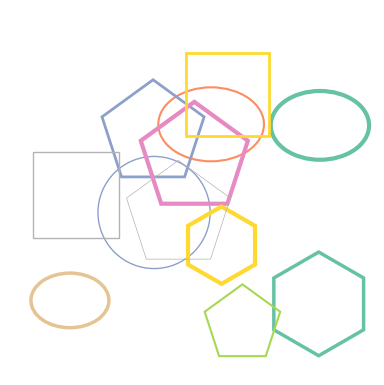[{"shape": "hexagon", "thickness": 2.5, "radius": 0.67, "center": [0.828, 0.211]}, {"shape": "oval", "thickness": 3, "radius": 0.64, "center": [0.831, 0.674]}, {"shape": "oval", "thickness": 1.5, "radius": 0.69, "center": [0.548, 0.677]}, {"shape": "pentagon", "thickness": 2, "radius": 0.7, "center": [0.398, 0.653]}, {"shape": "circle", "thickness": 1, "radius": 0.73, "center": [0.4, 0.448]}, {"shape": "pentagon", "thickness": 3, "radius": 0.73, "center": [0.505, 0.589]}, {"shape": "pentagon", "thickness": 1.5, "radius": 0.52, "center": [0.63, 0.158]}, {"shape": "square", "thickness": 2, "radius": 0.54, "center": [0.591, 0.755]}, {"shape": "hexagon", "thickness": 3, "radius": 0.5, "center": [0.575, 0.363]}, {"shape": "oval", "thickness": 2.5, "radius": 0.51, "center": [0.182, 0.22]}, {"shape": "pentagon", "thickness": 0.5, "radius": 0.71, "center": [0.463, 0.442]}, {"shape": "square", "thickness": 1, "radius": 0.56, "center": [0.197, 0.493]}]